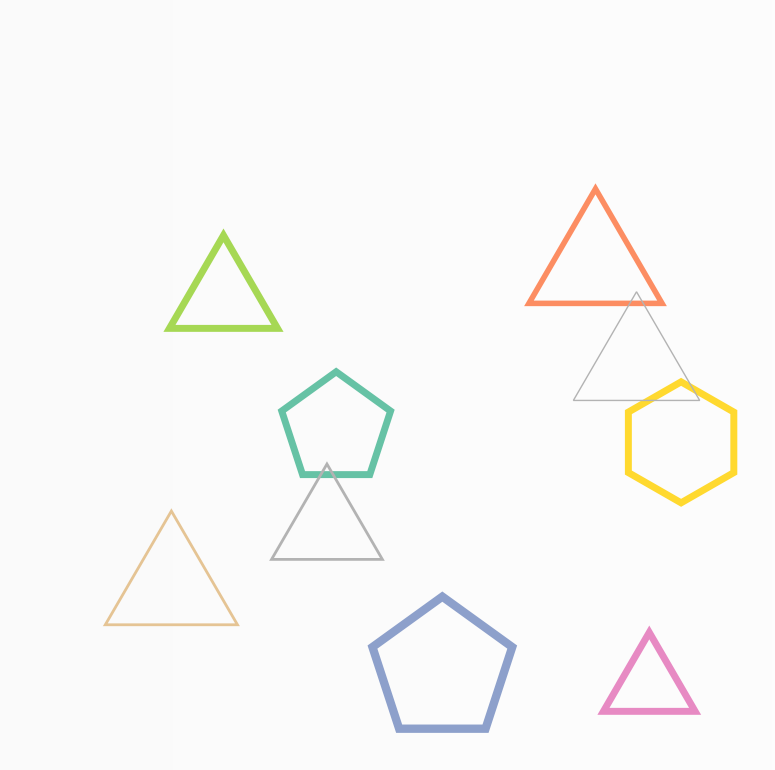[{"shape": "pentagon", "thickness": 2.5, "radius": 0.37, "center": [0.434, 0.443]}, {"shape": "triangle", "thickness": 2, "radius": 0.5, "center": [0.768, 0.656]}, {"shape": "pentagon", "thickness": 3, "radius": 0.47, "center": [0.571, 0.13]}, {"shape": "triangle", "thickness": 2.5, "radius": 0.34, "center": [0.838, 0.11]}, {"shape": "triangle", "thickness": 2.5, "radius": 0.4, "center": [0.288, 0.614]}, {"shape": "hexagon", "thickness": 2.5, "radius": 0.39, "center": [0.879, 0.426]}, {"shape": "triangle", "thickness": 1, "radius": 0.49, "center": [0.221, 0.238]}, {"shape": "triangle", "thickness": 1, "radius": 0.41, "center": [0.422, 0.315]}, {"shape": "triangle", "thickness": 0.5, "radius": 0.47, "center": [0.821, 0.527]}]